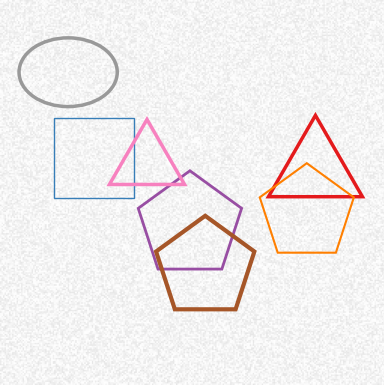[{"shape": "triangle", "thickness": 2.5, "radius": 0.7, "center": [0.819, 0.559]}, {"shape": "square", "thickness": 1, "radius": 0.52, "center": [0.244, 0.589]}, {"shape": "pentagon", "thickness": 2, "radius": 0.71, "center": [0.493, 0.415]}, {"shape": "pentagon", "thickness": 1.5, "radius": 0.64, "center": [0.797, 0.448]}, {"shape": "pentagon", "thickness": 3, "radius": 0.67, "center": [0.533, 0.305]}, {"shape": "triangle", "thickness": 2.5, "radius": 0.56, "center": [0.382, 0.577]}, {"shape": "oval", "thickness": 2.5, "radius": 0.64, "center": [0.177, 0.812]}]